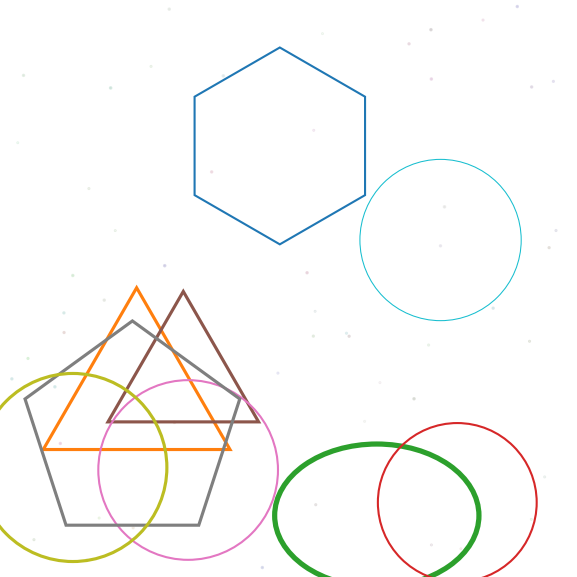[{"shape": "hexagon", "thickness": 1, "radius": 0.85, "center": [0.485, 0.746]}, {"shape": "triangle", "thickness": 1.5, "radius": 0.93, "center": [0.237, 0.314]}, {"shape": "oval", "thickness": 2.5, "radius": 0.88, "center": [0.652, 0.106]}, {"shape": "circle", "thickness": 1, "radius": 0.69, "center": [0.792, 0.129]}, {"shape": "triangle", "thickness": 1.5, "radius": 0.75, "center": [0.317, 0.344]}, {"shape": "circle", "thickness": 1, "radius": 0.78, "center": [0.326, 0.185]}, {"shape": "pentagon", "thickness": 1.5, "radius": 0.98, "center": [0.229, 0.248]}, {"shape": "circle", "thickness": 1.5, "radius": 0.81, "center": [0.126, 0.19]}, {"shape": "circle", "thickness": 0.5, "radius": 0.7, "center": [0.763, 0.584]}]